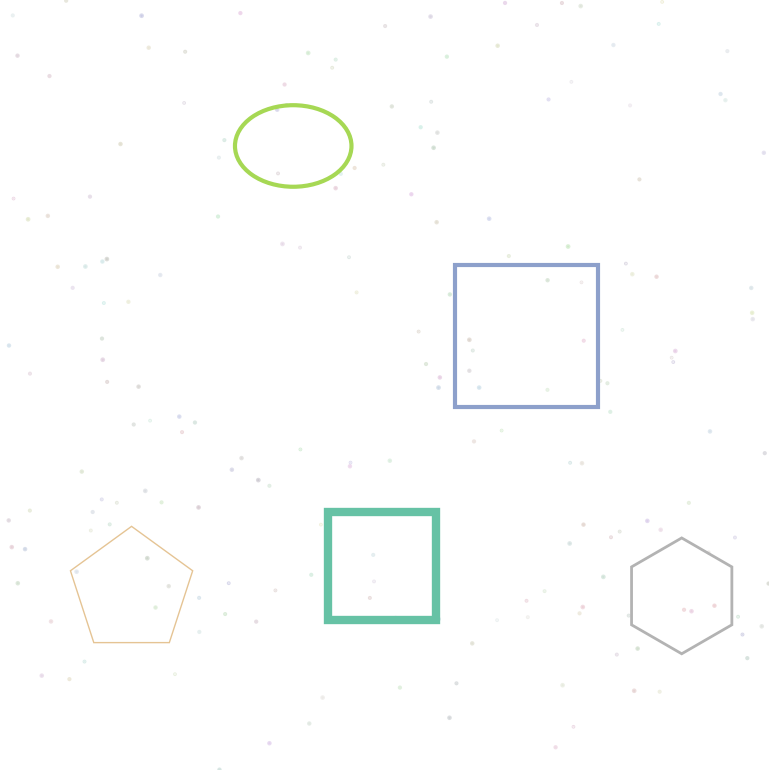[{"shape": "square", "thickness": 3, "radius": 0.35, "center": [0.496, 0.265]}, {"shape": "square", "thickness": 1.5, "radius": 0.46, "center": [0.683, 0.563]}, {"shape": "oval", "thickness": 1.5, "radius": 0.38, "center": [0.381, 0.81]}, {"shape": "pentagon", "thickness": 0.5, "radius": 0.42, "center": [0.171, 0.233]}, {"shape": "hexagon", "thickness": 1, "radius": 0.38, "center": [0.885, 0.226]}]